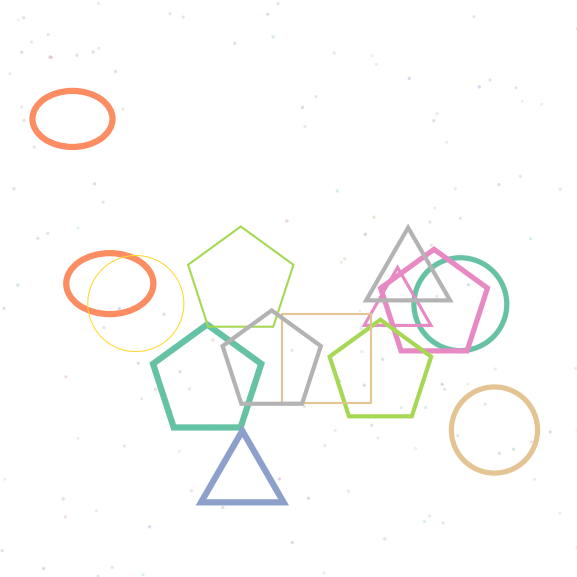[{"shape": "circle", "thickness": 2.5, "radius": 0.4, "center": [0.797, 0.472]}, {"shape": "pentagon", "thickness": 3, "radius": 0.49, "center": [0.359, 0.339]}, {"shape": "oval", "thickness": 3, "radius": 0.38, "center": [0.19, 0.508]}, {"shape": "oval", "thickness": 3, "radius": 0.35, "center": [0.126, 0.793]}, {"shape": "triangle", "thickness": 3, "radius": 0.41, "center": [0.42, 0.171]}, {"shape": "pentagon", "thickness": 2.5, "radius": 0.49, "center": [0.752, 0.47]}, {"shape": "triangle", "thickness": 1.5, "radius": 0.33, "center": [0.688, 0.469]}, {"shape": "pentagon", "thickness": 1, "radius": 0.48, "center": [0.417, 0.511]}, {"shape": "pentagon", "thickness": 2, "radius": 0.46, "center": [0.659, 0.353]}, {"shape": "circle", "thickness": 0.5, "radius": 0.42, "center": [0.235, 0.473]}, {"shape": "circle", "thickness": 2.5, "radius": 0.37, "center": [0.856, 0.255]}, {"shape": "square", "thickness": 1, "radius": 0.39, "center": [0.566, 0.378]}, {"shape": "triangle", "thickness": 2, "radius": 0.42, "center": [0.707, 0.521]}, {"shape": "pentagon", "thickness": 2, "radius": 0.45, "center": [0.47, 0.372]}]